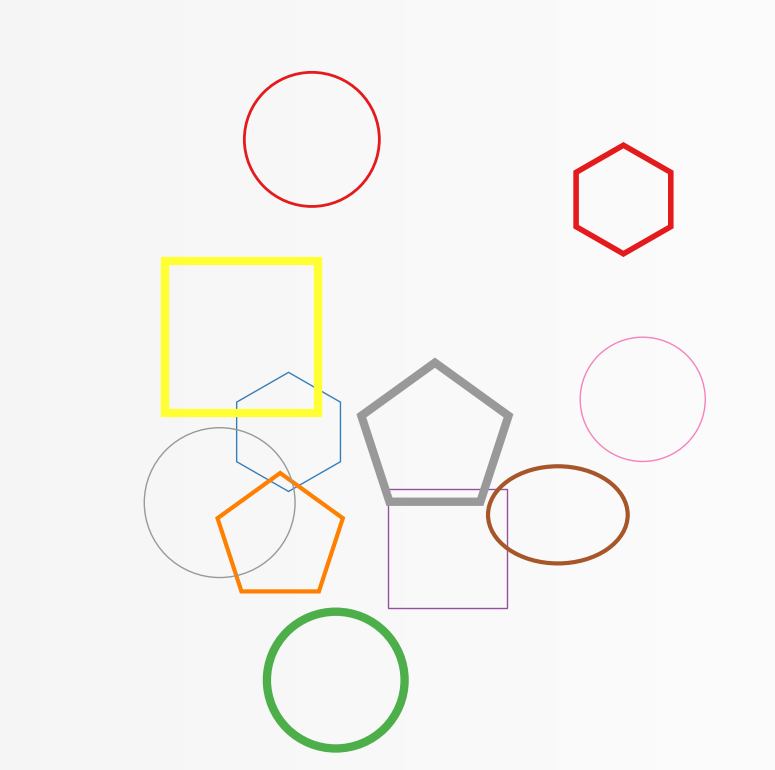[{"shape": "hexagon", "thickness": 2, "radius": 0.35, "center": [0.804, 0.741]}, {"shape": "circle", "thickness": 1, "radius": 0.44, "center": [0.402, 0.819]}, {"shape": "hexagon", "thickness": 0.5, "radius": 0.39, "center": [0.372, 0.439]}, {"shape": "circle", "thickness": 3, "radius": 0.44, "center": [0.433, 0.117]}, {"shape": "square", "thickness": 0.5, "radius": 0.38, "center": [0.577, 0.288]}, {"shape": "pentagon", "thickness": 1.5, "radius": 0.43, "center": [0.362, 0.301]}, {"shape": "square", "thickness": 3, "radius": 0.49, "center": [0.312, 0.562]}, {"shape": "oval", "thickness": 1.5, "radius": 0.45, "center": [0.72, 0.331]}, {"shape": "circle", "thickness": 0.5, "radius": 0.4, "center": [0.829, 0.481]}, {"shape": "circle", "thickness": 0.5, "radius": 0.49, "center": [0.283, 0.347]}, {"shape": "pentagon", "thickness": 3, "radius": 0.5, "center": [0.561, 0.429]}]